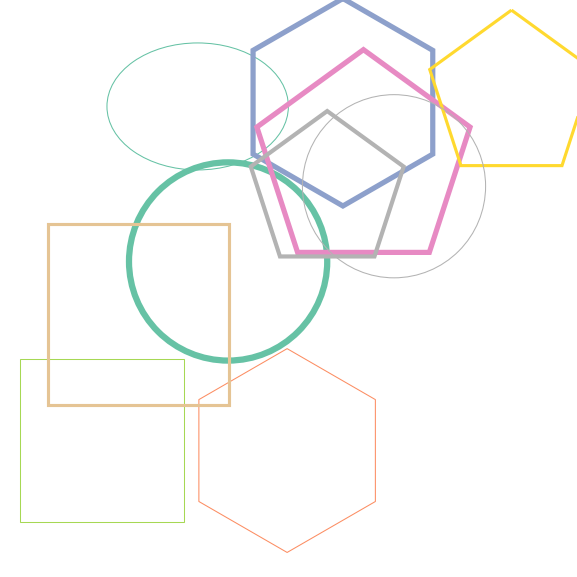[{"shape": "circle", "thickness": 3, "radius": 0.86, "center": [0.395, 0.546]}, {"shape": "oval", "thickness": 0.5, "radius": 0.79, "center": [0.342, 0.815]}, {"shape": "hexagon", "thickness": 0.5, "radius": 0.88, "center": [0.497, 0.219]}, {"shape": "hexagon", "thickness": 2.5, "radius": 0.9, "center": [0.594, 0.822]}, {"shape": "pentagon", "thickness": 2.5, "radius": 0.97, "center": [0.629, 0.719]}, {"shape": "square", "thickness": 0.5, "radius": 0.71, "center": [0.176, 0.236]}, {"shape": "pentagon", "thickness": 1.5, "radius": 0.74, "center": [0.886, 0.833]}, {"shape": "square", "thickness": 1.5, "radius": 0.78, "center": [0.24, 0.455]}, {"shape": "circle", "thickness": 0.5, "radius": 0.79, "center": [0.682, 0.677]}, {"shape": "pentagon", "thickness": 2, "radius": 0.7, "center": [0.567, 0.668]}]